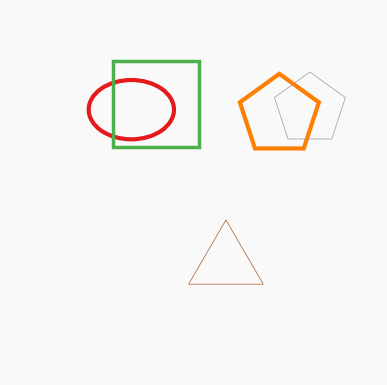[{"shape": "oval", "thickness": 3, "radius": 0.55, "center": [0.339, 0.715]}, {"shape": "square", "thickness": 2.5, "radius": 0.56, "center": [0.403, 0.73]}, {"shape": "pentagon", "thickness": 3, "radius": 0.54, "center": [0.721, 0.701]}, {"shape": "triangle", "thickness": 0.5, "radius": 0.56, "center": [0.583, 0.318]}, {"shape": "pentagon", "thickness": 0.5, "radius": 0.48, "center": [0.8, 0.717]}]